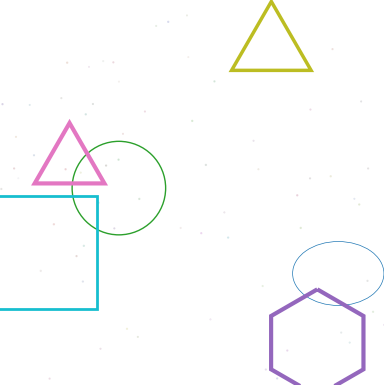[{"shape": "oval", "thickness": 0.5, "radius": 0.59, "center": [0.879, 0.29]}, {"shape": "circle", "thickness": 1, "radius": 0.61, "center": [0.309, 0.511]}, {"shape": "hexagon", "thickness": 3, "radius": 0.69, "center": [0.824, 0.11]}, {"shape": "triangle", "thickness": 3, "radius": 0.52, "center": [0.181, 0.576]}, {"shape": "triangle", "thickness": 2.5, "radius": 0.6, "center": [0.705, 0.877]}, {"shape": "square", "thickness": 2, "radius": 0.73, "center": [0.104, 0.344]}]